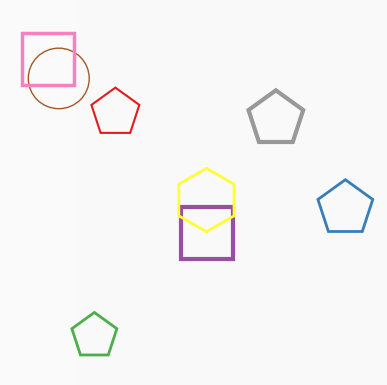[{"shape": "pentagon", "thickness": 1.5, "radius": 0.32, "center": [0.298, 0.707]}, {"shape": "pentagon", "thickness": 2, "radius": 0.37, "center": [0.891, 0.459]}, {"shape": "pentagon", "thickness": 2, "radius": 0.31, "center": [0.244, 0.127]}, {"shape": "square", "thickness": 3, "radius": 0.34, "center": [0.534, 0.395]}, {"shape": "hexagon", "thickness": 2, "radius": 0.41, "center": [0.533, 0.48]}, {"shape": "circle", "thickness": 1, "radius": 0.39, "center": [0.152, 0.796]}, {"shape": "square", "thickness": 2.5, "radius": 0.34, "center": [0.124, 0.847]}, {"shape": "pentagon", "thickness": 3, "radius": 0.37, "center": [0.712, 0.691]}]